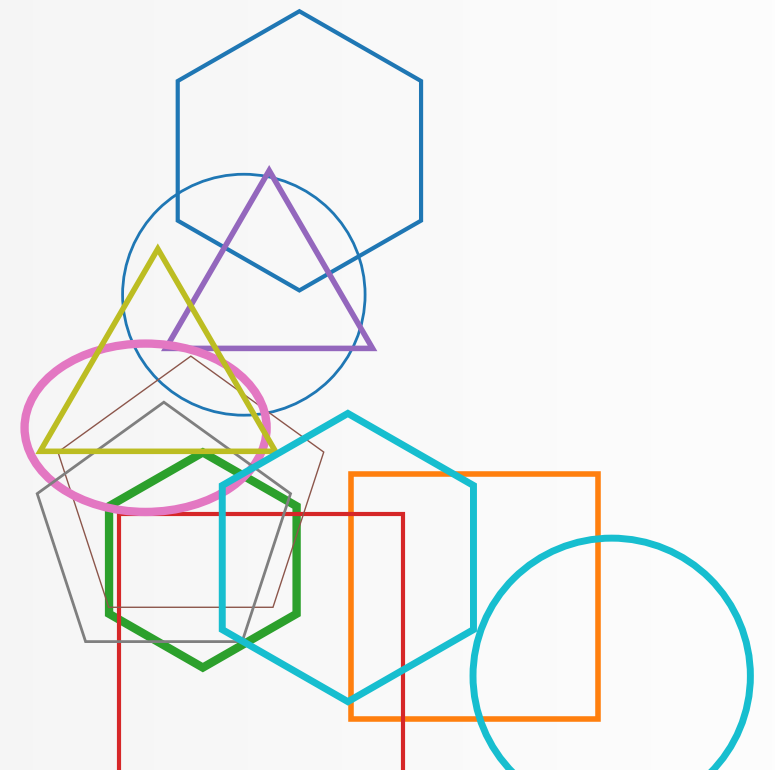[{"shape": "hexagon", "thickness": 1.5, "radius": 0.91, "center": [0.386, 0.804]}, {"shape": "circle", "thickness": 1, "radius": 0.78, "center": [0.315, 0.617]}, {"shape": "square", "thickness": 2, "radius": 0.79, "center": [0.612, 0.225]}, {"shape": "hexagon", "thickness": 3, "radius": 0.7, "center": [0.262, 0.273]}, {"shape": "square", "thickness": 1.5, "radius": 0.91, "center": [0.337, 0.15]}, {"shape": "triangle", "thickness": 2, "radius": 0.77, "center": [0.347, 0.625]}, {"shape": "pentagon", "thickness": 0.5, "radius": 0.9, "center": [0.246, 0.357]}, {"shape": "oval", "thickness": 3, "radius": 0.78, "center": [0.188, 0.444]}, {"shape": "pentagon", "thickness": 1, "radius": 0.86, "center": [0.211, 0.306]}, {"shape": "triangle", "thickness": 2, "radius": 0.88, "center": [0.204, 0.501]}, {"shape": "circle", "thickness": 2.5, "radius": 0.89, "center": [0.789, 0.122]}, {"shape": "hexagon", "thickness": 2.5, "radius": 0.94, "center": [0.449, 0.276]}]